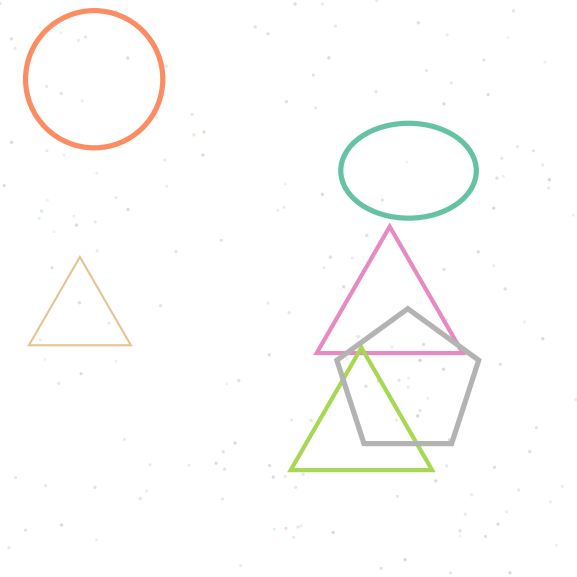[{"shape": "oval", "thickness": 2.5, "radius": 0.59, "center": [0.707, 0.704]}, {"shape": "circle", "thickness": 2.5, "radius": 0.59, "center": [0.163, 0.862]}, {"shape": "triangle", "thickness": 2, "radius": 0.73, "center": [0.675, 0.461]}, {"shape": "triangle", "thickness": 2, "radius": 0.71, "center": [0.626, 0.256]}, {"shape": "triangle", "thickness": 1, "radius": 0.51, "center": [0.138, 0.452]}, {"shape": "pentagon", "thickness": 2.5, "radius": 0.65, "center": [0.706, 0.335]}]